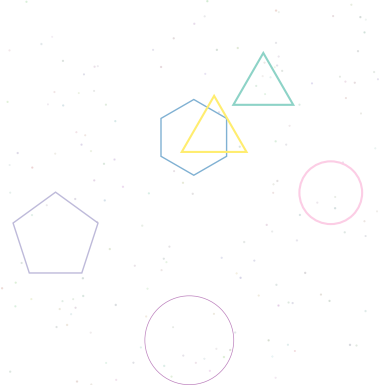[{"shape": "triangle", "thickness": 1.5, "radius": 0.45, "center": [0.684, 0.773]}, {"shape": "pentagon", "thickness": 1, "radius": 0.58, "center": [0.144, 0.385]}, {"shape": "hexagon", "thickness": 1, "radius": 0.49, "center": [0.503, 0.643]}, {"shape": "circle", "thickness": 1.5, "radius": 0.41, "center": [0.859, 0.499]}, {"shape": "circle", "thickness": 0.5, "radius": 0.58, "center": [0.492, 0.116]}, {"shape": "triangle", "thickness": 1.5, "radius": 0.49, "center": [0.556, 0.654]}]